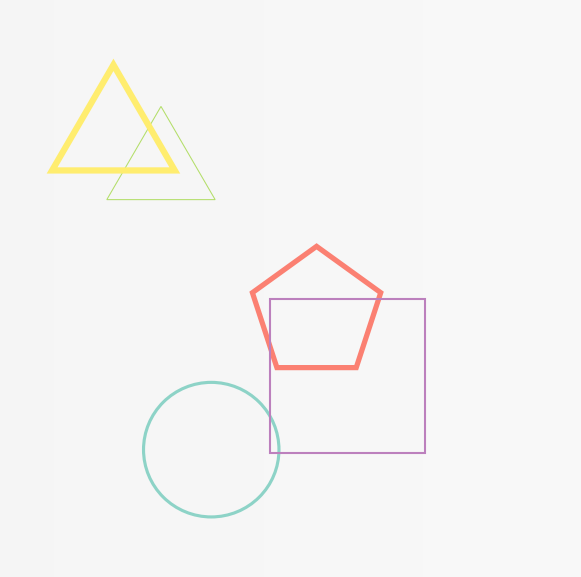[{"shape": "circle", "thickness": 1.5, "radius": 0.58, "center": [0.363, 0.221]}, {"shape": "pentagon", "thickness": 2.5, "radius": 0.58, "center": [0.545, 0.456]}, {"shape": "triangle", "thickness": 0.5, "radius": 0.54, "center": [0.277, 0.707]}, {"shape": "square", "thickness": 1, "radius": 0.67, "center": [0.598, 0.348]}, {"shape": "triangle", "thickness": 3, "radius": 0.61, "center": [0.195, 0.765]}]